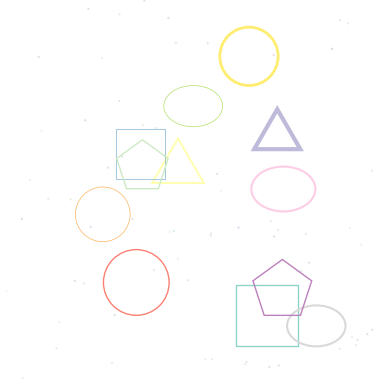[{"shape": "square", "thickness": 1, "radius": 0.4, "center": [0.693, 0.18]}, {"shape": "triangle", "thickness": 1.5, "radius": 0.39, "center": [0.462, 0.563]}, {"shape": "triangle", "thickness": 3, "radius": 0.35, "center": [0.72, 0.647]}, {"shape": "circle", "thickness": 1, "radius": 0.43, "center": [0.354, 0.266]}, {"shape": "square", "thickness": 0.5, "radius": 0.32, "center": [0.365, 0.6]}, {"shape": "circle", "thickness": 0.5, "radius": 0.36, "center": [0.267, 0.443]}, {"shape": "oval", "thickness": 0.5, "radius": 0.38, "center": [0.502, 0.724]}, {"shape": "oval", "thickness": 1.5, "radius": 0.42, "center": [0.736, 0.509]}, {"shape": "oval", "thickness": 1.5, "radius": 0.38, "center": [0.822, 0.154]}, {"shape": "pentagon", "thickness": 1, "radius": 0.4, "center": [0.733, 0.246]}, {"shape": "pentagon", "thickness": 1, "radius": 0.35, "center": [0.37, 0.567]}, {"shape": "circle", "thickness": 2, "radius": 0.38, "center": [0.647, 0.854]}]